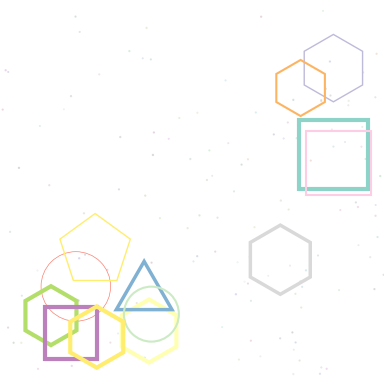[{"shape": "square", "thickness": 3, "radius": 0.45, "center": [0.867, 0.599]}, {"shape": "hexagon", "thickness": 3, "radius": 0.41, "center": [0.387, 0.14]}, {"shape": "hexagon", "thickness": 1, "radius": 0.44, "center": [0.866, 0.823]}, {"shape": "circle", "thickness": 0.5, "radius": 0.45, "center": [0.197, 0.256]}, {"shape": "triangle", "thickness": 2.5, "radius": 0.42, "center": [0.374, 0.238]}, {"shape": "hexagon", "thickness": 1.5, "radius": 0.36, "center": [0.781, 0.771]}, {"shape": "hexagon", "thickness": 3, "radius": 0.38, "center": [0.132, 0.18]}, {"shape": "square", "thickness": 1.5, "radius": 0.42, "center": [0.879, 0.577]}, {"shape": "hexagon", "thickness": 2.5, "radius": 0.45, "center": [0.728, 0.325]}, {"shape": "square", "thickness": 3, "radius": 0.34, "center": [0.184, 0.136]}, {"shape": "circle", "thickness": 1.5, "radius": 0.36, "center": [0.393, 0.184]}, {"shape": "hexagon", "thickness": 3, "radius": 0.4, "center": [0.251, 0.124]}, {"shape": "pentagon", "thickness": 1, "radius": 0.48, "center": [0.247, 0.349]}]